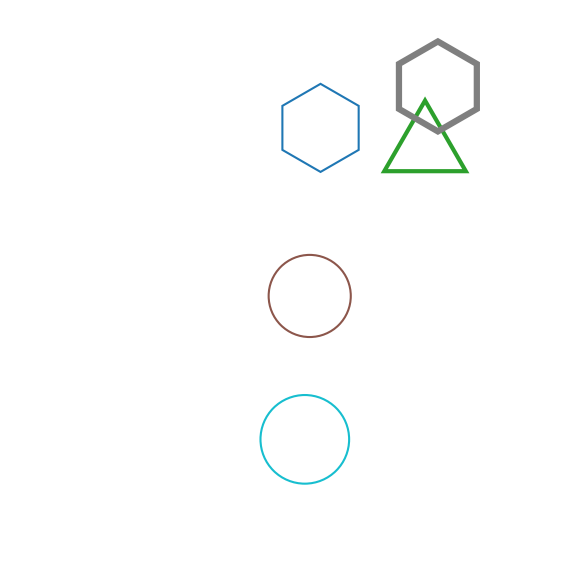[{"shape": "hexagon", "thickness": 1, "radius": 0.38, "center": [0.555, 0.778]}, {"shape": "triangle", "thickness": 2, "radius": 0.41, "center": [0.736, 0.743]}, {"shape": "circle", "thickness": 1, "radius": 0.36, "center": [0.536, 0.487]}, {"shape": "hexagon", "thickness": 3, "radius": 0.39, "center": [0.758, 0.849]}, {"shape": "circle", "thickness": 1, "radius": 0.38, "center": [0.528, 0.238]}]